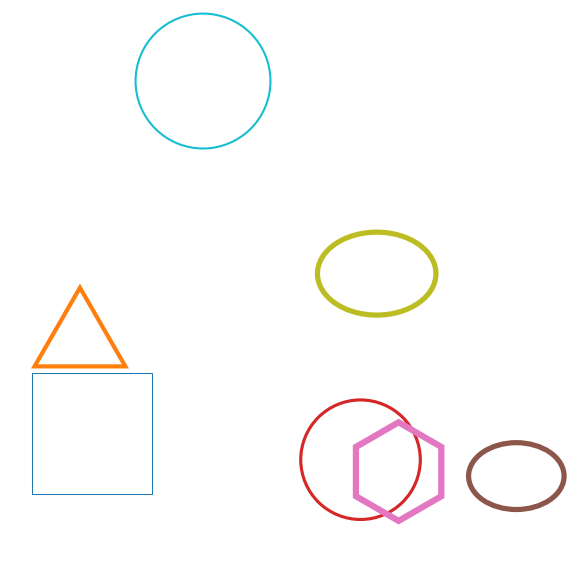[{"shape": "square", "thickness": 0.5, "radius": 0.52, "center": [0.159, 0.248]}, {"shape": "triangle", "thickness": 2, "radius": 0.45, "center": [0.138, 0.41]}, {"shape": "circle", "thickness": 1.5, "radius": 0.52, "center": [0.624, 0.203]}, {"shape": "oval", "thickness": 2.5, "radius": 0.41, "center": [0.894, 0.175]}, {"shape": "hexagon", "thickness": 3, "radius": 0.43, "center": [0.69, 0.183]}, {"shape": "oval", "thickness": 2.5, "radius": 0.51, "center": [0.652, 0.525]}, {"shape": "circle", "thickness": 1, "radius": 0.58, "center": [0.352, 0.859]}]